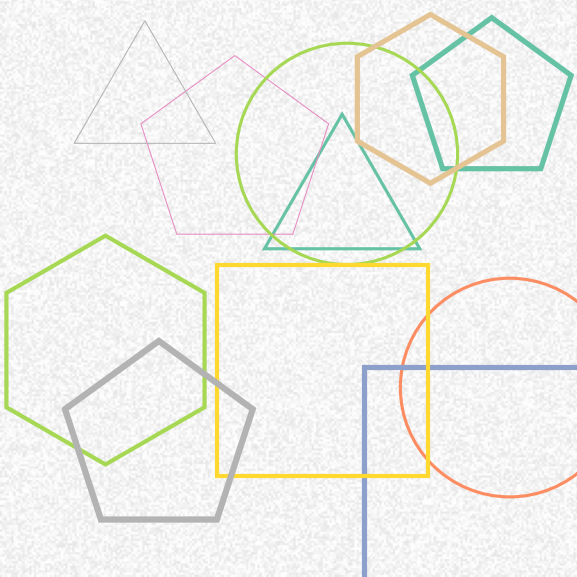[{"shape": "triangle", "thickness": 1.5, "radius": 0.78, "center": [0.592, 0.646]}, {"shape": "pentagon", "thickness": 2.5, "radius": 0.72, "center": [0.851, 0.824]}, {"shape": "circle", "thickness": 1.5, "radius": 0.95, "center": [0.883, 0.328]}, {"shape": "square", "thickness": 2.5, "radius": 0.96, "center": [0.823, 0.171]}, {"shape": "pentagon", "thickness": 0.5, "radius": 0.85, "center": [0.407, 0.732]}, {"shape": "hexagon", "thickness": 2, "radius": 0.99, "center": [0.183, 0.393]}, {"shape": "circle", "thickness": 1.5, "radius": 0.96, "center": [0.601, 0.733]}, {"shape": "square", "thickness": 2, "radius": 0.92, "center": [0.559, 0.357]}, {"shape": "hexagon", "thickness": 2.5, "radius": 0.73, "center": [0.745, 0.828]}, {"shape": "triangle", "thickness": 0.5, "radius": 0.71, "center": [0.251, 0.822]}, {"shape": "pentagon", "thickness": 3, "radius": 0.85, "center": [0.275, 0.238]}]